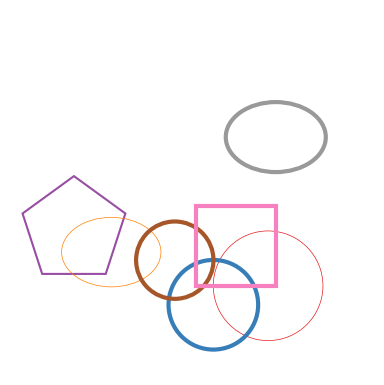[{"shape": "circle", "thickness": 0.5, "radius": 0.71, "center": [0.696, 0.258]}, {"shape": "circle", "thickness": 3, "radius": 0.58, "center": [0.554, 0.208]}, {"shape": "pentagon", "thickness": 1.5, "radius": 0.7, "center": [0.192, 0.402]}, {"shape": "oval", "thickness": 0.5, "radius": 0.64, "center": [0.289, 0.345]}, {"shape": "circle", "thickness": 3, "radius": 0.5, "center": [0.454, 0.324]}, {"shape": "square", "thickness": 3, "radius": 0.52, "center": [0.613, 0.361]}, {"shape": "oval", "thickness": 3, "radius": 0.65, "center": [0.716, 0.644]}]